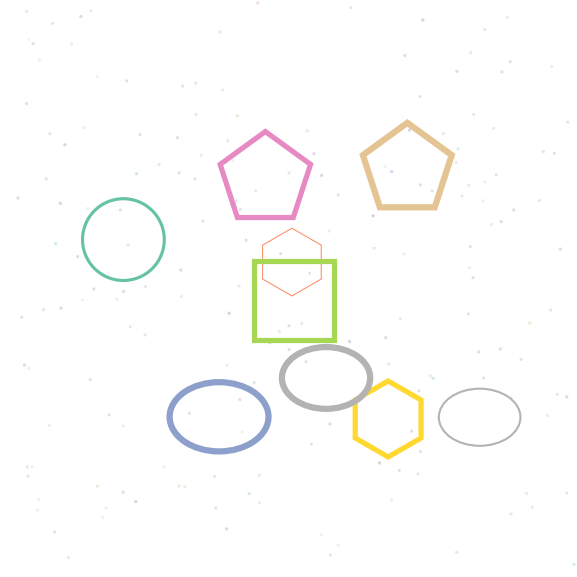[{"shape": "circle", "thickness": 1.5, "radius": 0.35, "center": [0.214, 0.584]}, {"shape": "hexagon", "thickness": 0.5, "radius": 0.29, "center": [0.505, 0.545]}, {"shape": "oval", "thickness": 3, "radius": 0.43, "center": [0.379, 0.277]}, {"shape": "pentagon", "thickness": 2.5, "radius": 0.41, "center": [0.459, 0.689]}, {"shape": "square", "thickness": 2.5, "radius": 0.34, "center": [0.509, 0.479]}, {"shape": "hexagon", "thickness": 2.5, "radius": 0.33, "center": [0.672, 0.274]}, {"shape": "pentagon", "thickness": 3, "radius": 0.4, "center": [0.705, 0.706]}, {"shape": "oval", "thickness": 3, "radius": 0.38, "center": [0.565, 0.345]}, {"shape": "oval", "thickness": 1, "radius": 0.35, "center": [0.831, 0.277]}]